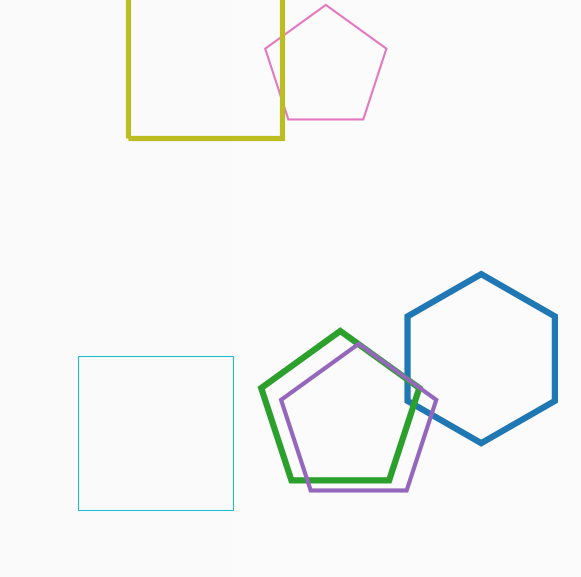[{"shape": "hexagon", "thickness": 3, "radius": 0.73, "center": [0.828, 0.378]}, {"shape": "pentagon", "thickness": 3, "radius": 0.71, "center": [0.585, 0.283]}, {"shape": "pentagon", "thickness": 2, "radius": 0.7, "center": [0.617, 0.263]}, {"shape": "pentagon", "thickness": 1, "radius": 0.55, "center": [0.561, 0.881]}, {"shape": "square", "thickness": 2.5, "radius": 0.66, "center": [0.352, 0.893]}, {"shape": "square", "thickness": 0.5, "radius": 0.67, "center": [0.268, 0.249]}]